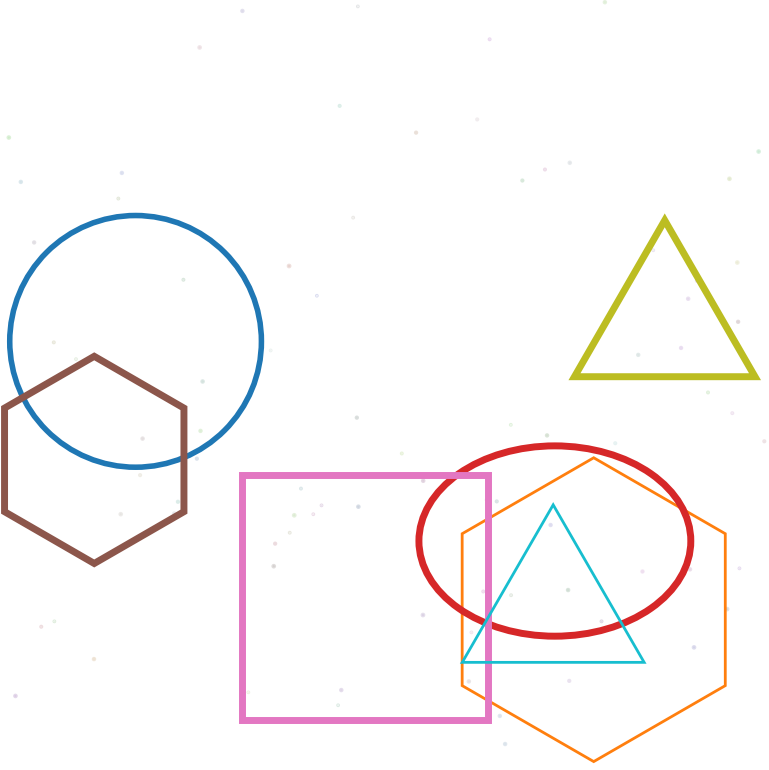[{"shape": "circle", "thickness": 2, "radius": 0.82, "center": [0.176, 0.557]}, {"shape": "hexagon", "thickness": 1, "radius": 0.99, "center": [0.771, 0.208]}, {"shape": "oval", "thickness": 2.5, "radius": 0.88, "center": [0.721, 0.297]}, {"shape": "hexagon", "thickness": 2.5, "radius": 0.67, "center": [0.122, 0.403]}, {"shape": "square", "thickness": 2.5, "radius": 0.8, "center": [0.474, 0.224]}, {"shape": "triangle", "thickness": 2.5, "radius": 0.68, "center": [0.863, 0.578]}, {"shape": "triangle", "thickness": 1, "radius": 0.68, "center": [0.718, 0.208]}]